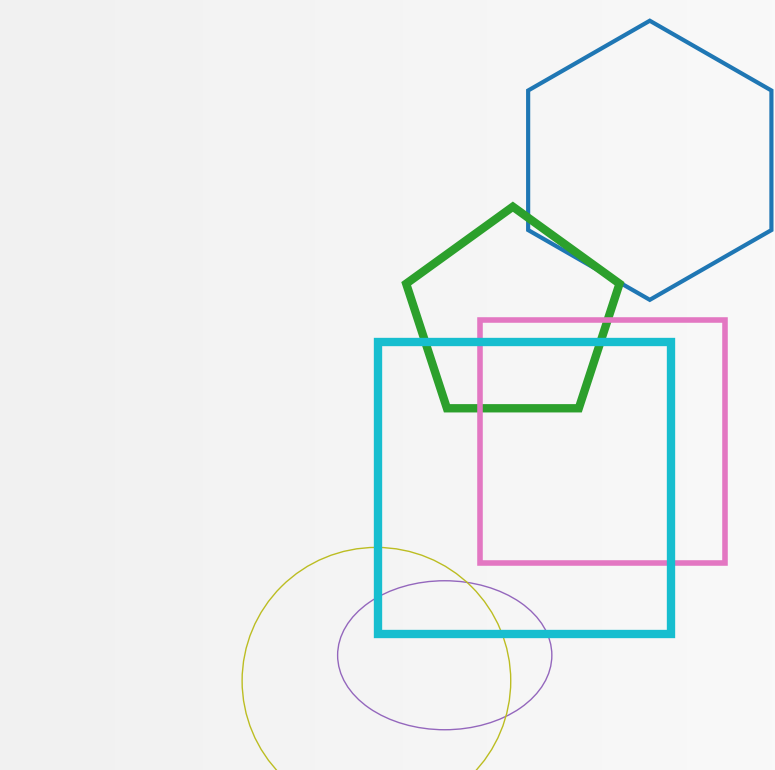[{"shape": "hexagon", "thickness": 1.5, "radius": 0.91, "center": [0.838, 0.792]}, {"shape": "pentagon", "thickness": 3, "radius": 0.72, "center": [0.662, 0.587]}, {"shape": "oval", "thickness": 0.5, "radius": 0.69, "center": [0.574, 0.149]}, {"shape": "square", "thickness": 2, "radius": 0.79, "center": [0.778, 0.426]}, {"shape": "circle", "thickness": 0.5, "radius": 0.87, "center": [0.486, 0.116]}, {"shape": "square", "thickness": 3, "radius": 0.95, "center": [0.677, 0.366]}]